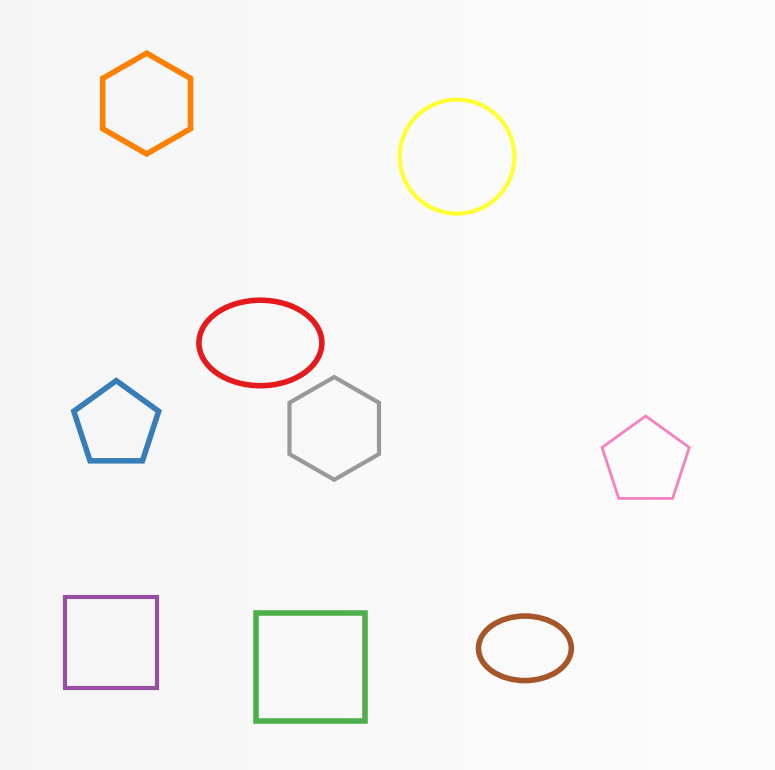[{"shape": "oval", "thickness": 2, "radius": 0.4, "center": [0.336, 0.555]}, {"shape": "pentagon", "thickness": 2, "radius": 0.29, "center": [0.15, 0.448]}, {"shape": "square", "thickness": 2, "radius": 0.35, "center": [0.401, 0.134]}, {"shape": "square", "thickness": 1.5, "radius": 0.3, "center": [0.143, 0.166]}, {"shape": "hexagon", "thickness": 2, "radius": 0.33, "center": [0.189, 0.866]}, {"shape": "circle", "thickness": 1.5, "radius": 0.37, "center": [0.59, 0.797]}, {"shape": "oval", "thickness": 2, "radius": 0.3, "center": [0.677, 0.158]}, {"shape": "pentagon", "thickness": 1, "radius": 0.3, "center": [0.833, 0.401]}, {"shape": "hexagon", "thickness": 1.5, "radius": 0.33, "center": [0.431, 0.444]}]